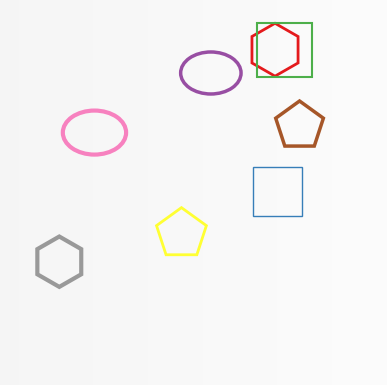[{"shape": "hexagon", "thickness": 2, "radius": 0.34, "center": [0.71, 0.871]}, {"shape": "square", "thickness": 1, "radius": 0.32, "center": [0.715, 0.503]}, {"shape": "square", "thickness": 1.5, "radius": 0.35, "center": [0.734, 0.871]}, {"shape": "oval", "thickness": 2.5, "radius": 0.39, "center": [0.544, 0.81]}, {"shape": "pentagon", "thickness": 2, "radius": 0.34, "center": [0.468, 0.393]}, {"shape": "pentagon", "thickness": 2.5, "radius": 0.32, "center": [0.773, 0.673]}, {"shape": "oval", "thickness": 3, "radius": 0.41, "center": [0.244, 0.656]}, {"shape": "hexagon", "thickness": 3, "radius": 0.33, "center": [0.153, 0.32]}]